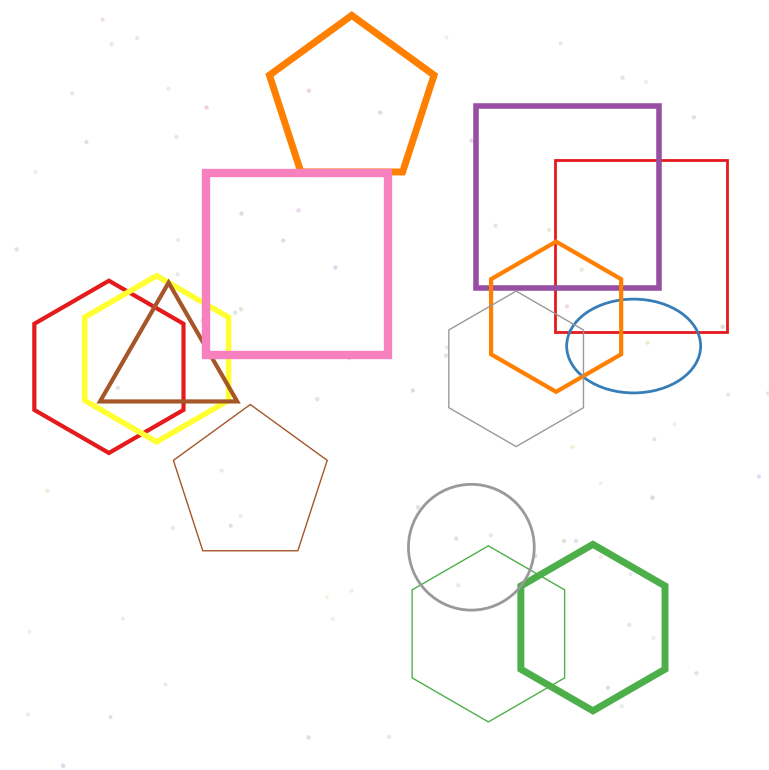[{"shape": "hexagon", "thickness": 1.5, "radius": 0.56, "center": [0.141, 0.524]}, {"shape": "square", "thickness": 1, "radius": 0.56, "center": [0.832, 0.681]}, {"shape": "oval", "thickness": 1, "radius": 0.44, "center": [0.823, 0.551]}, {"shape": "hexagon", "thickness": 2.5, "radius": 0.54, "center": [0.77, 0.185]}, {"shape": "hexagon", "thickness": 0.5, "radius": 0.57, "center": [0.634, 0.177]}, {"shape": "square", "thickness": 2, "radius": 0.59, "center": [0.737, 0.744]}, {"shape": "hexagon", "thickness": 1.5, "radius": 0.49, "center": [0.722, 0.589]}, {"shape": "pentagon", "thickness": 2.5, "radius": 0.56, "center": [0.457, 0.868]}, {"shape": "hexagon", "thickness": 2, "radius": 0.54, "center": [0.203, 0.534]}, {"shape": "pentagon", "thickness": 0.5, "radius": 0.53, "center": [0.325, 0.37]}, {"shape": "triangle", "thickness": 1.5, "radius": 0.51, "center": [0.219, 0.53]}, {"shape": "square", "thickness": 3, "radius": 0.59, "center": [0.386, 0.657]}, {"shape": "hexagon", "thickness": 0.5, "radius": 0.5, "center": [0.67, 0.521]}, {"shape": "circle", "thickness": 1, "radius": 0.41, "center": [0.612, 0.289]}]